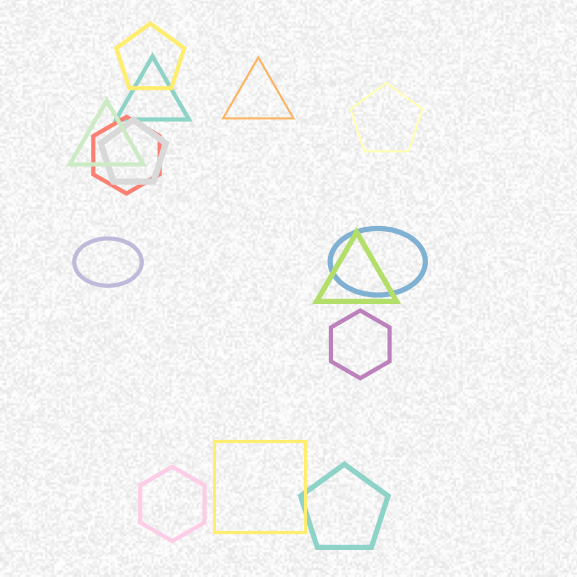[{"shape": "triangle", "thickness": 2, "radius": 0.36, "center": [0.264, 0.829]}, {"shape": "pentagon", "thickness": 2.5, "radius": 0.4, "center": [0.596, 0.116]}, {"shape": "pentagon", "thickness": 1, "radius": 0.33, "center": [0.669, 0.79]}, {"shape": "oval", "thickness": 2, "radius": 0.29, "center": [0.187, 0.545]}, {"shape": "hexagon", "thickness": 2, "radius": 0.33, "center": [0.219, 0.73]}, {"shape": "oval", "thickness": 2.5, "radius": 0.41, "center": [0.654, 0.546]}, {"shape": "triangle", "thickness": 1, "radius": 0.35, "center": [0.447, 0.829]}, {"shape": "triangle", "thickness": 2.5, "radius": 0.4, "center": [0.618, 0.517]}, {"shape": "hexagon", "thickness": 2, "radius": 0.32, "center": [0.298, 0.127]}, {"shape": "pentagon", "thickness": 3, "radius": 0.3, "center": [0.231, 0.733]}, {"shape": "hexagon", "thickness": 2, "radius": 0.29, "center": [0.624, 0.403]}, {"shape": "triangle", "thickness": 2, "radius": 0.37, "center": [0.185, 0.751]}, {"shape": "square", "thickness": 1.5, "radius": 0.39, "center": [0.45, 0.157]}, {"shape": "pentagon", "thickness": 2, "radius": 0.31, "center": [0.26, 0.897]}]